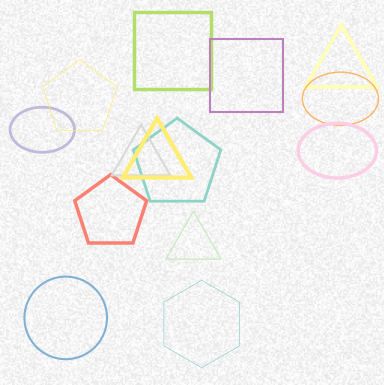[{"shape": "pentagon", "thickness": 2, "radius": 0.6, "center": [0.46, 0.574]}, {"shape": "hexagon", "thickness": 0.5, "radius": 0.57, "center": [0.524, 0.158]}, {"shape": "triangle", "thickness": 2.5, "radius": 0.54, "center": [0.886, 0.828]}, {"shape": "oval", "thickness": 2, "radius": 0.42, "center": [0.11, 0.663]}, {"shape": "pentagon", "thickness": 2.5, "radius": 0.49, "center": [0.288, 0.448]}, {"shape": "circle", "thickness": 1.5, "radius": 0.54, "center": [0.171, 0.174]}, {"shape": "oval", "thickness": 1, "radius": 0.49, "center": [0.884, 0.743]}, {"shape": "square", "thickness": 2.5, "radius": 0.5, "center": [0.447, 0.868]}, {"shape": "oval", "thickness": 2.5, "radius": 0.51, "center": [0.876, 0.609]}, {"shape": "triangle", "thickness": 1.5, "radius": 0.44, "center": [0.366, 0.588]}, {"shape": "square", "thickness": 1.5, "radius": 0.47, "center": [0.64, 0.804]}, {"shape": "triangle", "thickness": 1, "radius": 0.41, "center": [0.502, 0.368]}, {"shape": "triangle", "thickness": 3, "radius": 0.51, "center": [0.408, 0.59]}, {"shape": "pentagon", "thickness": 0.5, "radius": 0.51, "center": [0.207, 0.743]}]